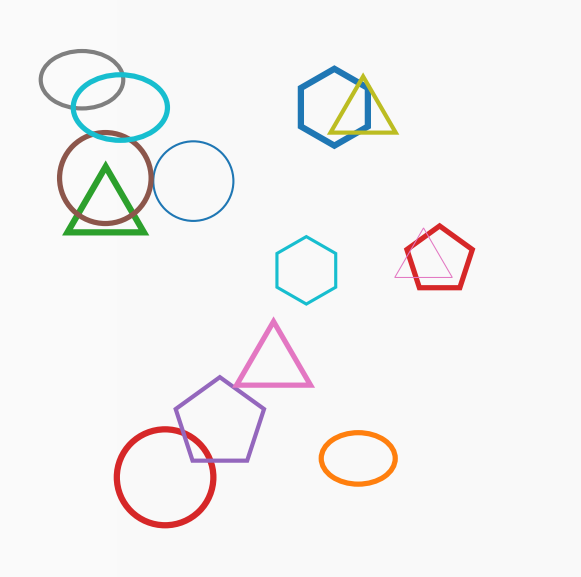[{"shape": "circle", "thickness": 1, "radius": 0.34, "center": [0.333, 0.686]}, {"shape": "hexagon", "thickness": 3, "radius": 0.33, "center": [0.575, 0.813]}, {"shape": "oval", "thickness": 2.5, "radius": 0.32, "center": [0.616, 0.205]}, {"shape": "triangle", "thickness": 3, "radius": 0.38, "center": [0.182, 0.635]}, {"shape": "circle", "thickness": 3, "radius": 0.42, "center": [0.284, 0.173]}, {"shape": "pentagon", "thickness": 2.5, "radius": 0.3, "center": [0.756, 0.549]}, {"shape": "pentagon", "thickness": 2, "radius": 0.4, "center": [0.378, 0.266]}, {"shape": "circle", "thickness": 2.5, "radius": 0.39, "center": [0.181, 0.691]}, {"shape": "triangle", "thickness": 0.5, "radius": 0.29, "center": [0.729, 0.547]}, {"shape": "triangle", "thickness": 2.5, "radius": 0.37, "center": [0.471, 0.369]}, {"shape": "oval", "thickness": 2, "radius": 0.36, "center": [0.141, 0.861]}, {"shape": "triangle", "thickness": 2, "radius": 0.32, "center": [0.625, 0.802]}, {"shape": "oval", "thickness": 2.5, "radius": 0.41, "center": [0.207, 0.813]}, {"shape": "hexagon", "thickness": 1.5, "radius": 0.29, "center": [0.527, 0.531]}]